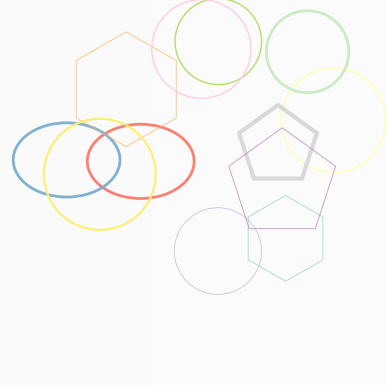[{"shape": "hexagon", "thickness": 0.5, "radius": 0.56, "center": [0.737, 0.381]}, {"shape": "circle", "thickness": 1, "radius": 0.68, "center": [0.861, 0.687]}, {"shape": "circle", "thickness": 0.5, "radius": 0.56, "center": [0.562, 0.348]}, {"shape": "oval", "thickness": 2, "radius": 0.69, "center": [0.363, 0.581]}, {"shape": "oval", "thickness": 2, "radius": 0.69, "center": [0.172, 0.585]}, {"shape": "hexagon", "thickness": 0.5, "radius": 0.75, "center": [0.326, 0.768]}, {"shape": "circle", "thickness": 1, "radius": 0.56, "center": [0.563, 0.892]}, {"shape": "circle", "thickness": 1, "radius": 0.64, "center": [0.52, 0.873]}, {"shape": "pentagon", "thickness": 3, "radius": 0.53, "center": [0.717, 0.622]}, {"shape": "pentagon", "thickness": 0.5, "radius": 0.73, "center": [0.728, 0.523]}, {"shape": "circle", "thickness": 2, "radius": 0.53, "center": [0.794, 0.866]}, {"shape": "circle", "thickness": 1.5, "radius": 0.72, "center": [0.258, 0.547]}]